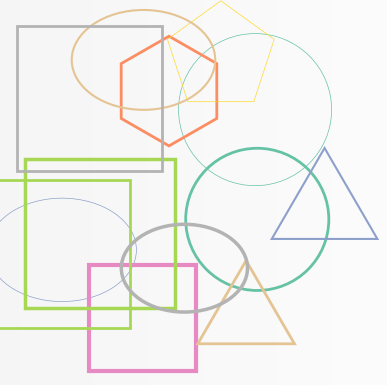[{"shape": "circle", "thickness": 0.5, "radius": 0.99, "center": [0.658, 0.715]}, {"shape": "circle", "thickness": 2, "radius": 0.92, "center": [0.664, 0.43]}, {"shape": "hexagon", "thickness": 2, "radius": 0.71, "center": [0.436, 0.764]}, {"shape": "triangle", "thickness": 1.5, "radius": 0.79, "center": [0.838, 0.458]}, {"shape": "oval", "thickness": 0.5, "radius": 0.96, "center": [0.16, 0.351]}, {"shape": "square", "thickness": 3, "radius": 0.69, "center": [0.368, 0.174]}, {"shape": "square", "thickness": 2, "radius": 0.96, "center": [0.143, 0.34]}, {"shape": "square", "thickness": 2.5, "radius": 0.97, "center": [0.258, 0.394]}, {"shape": "pentagon", "thickness": 0.5, "radius": 0.72, "center": [0.57, 0.853]}, {"shape": "triangle", "thickness": 2, "radius": 0.72, "center": [0.635, 0.179]}, {"shape": "oval", "thickness": 1.5, "radius": 0.93, "center": [0.37, 0.844]}, {"shape": "square", "thickness": 2, "radius": 0.94, "center": [0.231, 0.745]}, {"shape": "oval", "thickness": 2.5, "radius": 0.81, "center": [0.476, 0.303]}]